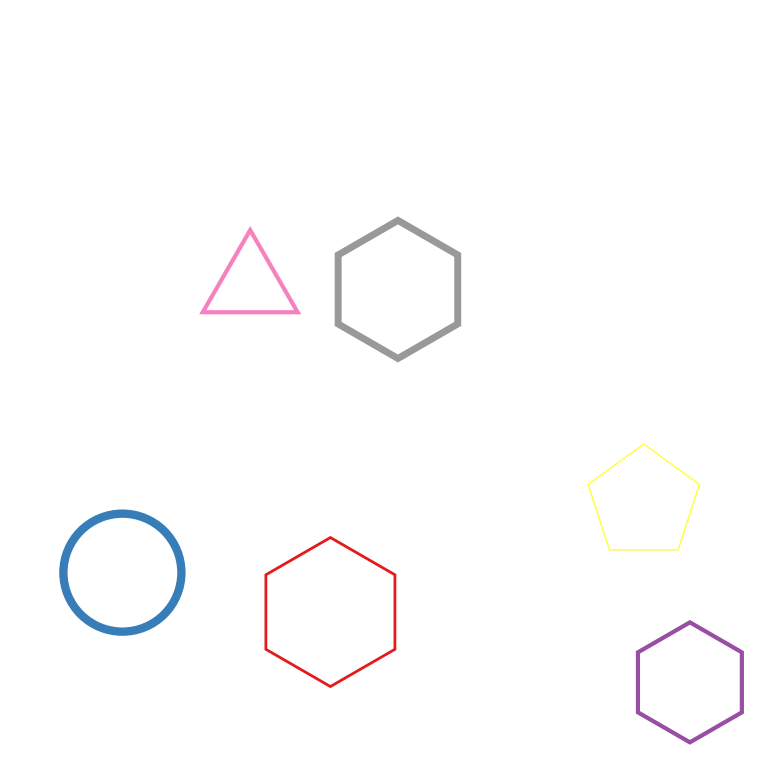[{"shape": "hexagon", "thickness": 1, "radius": 0.48, "center": [0.429, 0.205]}, {"shape": "circle", "thickness": 3, "radius": 0.38, "center": [0.159, 0.256]}, {"shape": "hexagon", "thickness": 1.5, "radius": 0.39, "center": [0.896, 0.114]}, {"shape": "pentagon", "thickness": 0.5, "radius": 0.38, "center": [0.836, 0.347]}, {"shape": "triangle", "thickness": 1.5, "radius": 0.36, "center": [0.325, 0.63]}, {"shape": "hexagon", "thickness": 2.5, "radius": 0.45, "center": [0.517, 0.624]}]